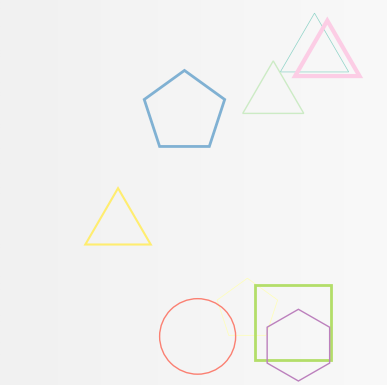[{"shape": "triangle", "thickness": 0.5, "radius": 0.51, "center": [0.812, 0.864]}, {"shape": "pentagon", "thickness": 0.5, "radius": 0.41, "center": [0.638, 0.195]}, {"shape": "circle", "thickness": 1, "radius": 0.49, "center": [0.51, 0.126]}, {"shape": "pentagon", "thickness": 2, "radius": 0.55, "center": [0.476, 0.708]}, {"shape": "square", "thickness": 2, "radius": 0.49, "center": [0.756, 0.163]}, {"shape": "triangle", "thickness": 3, "radius": 0.48, "center": [0.845, 0.85]}, {"shape": "hexagon", "thickness": 1, "radius": 0.47, "center": [0.77, 0.104]}, {"shape": "triangle", "thickness": 1, "radius": 0.45, "center": [0.705, 0.751]}, {"shape": "triangle", "thickness": 1.5, "radius": 0.49, "center": [0.305, 0.414]}]